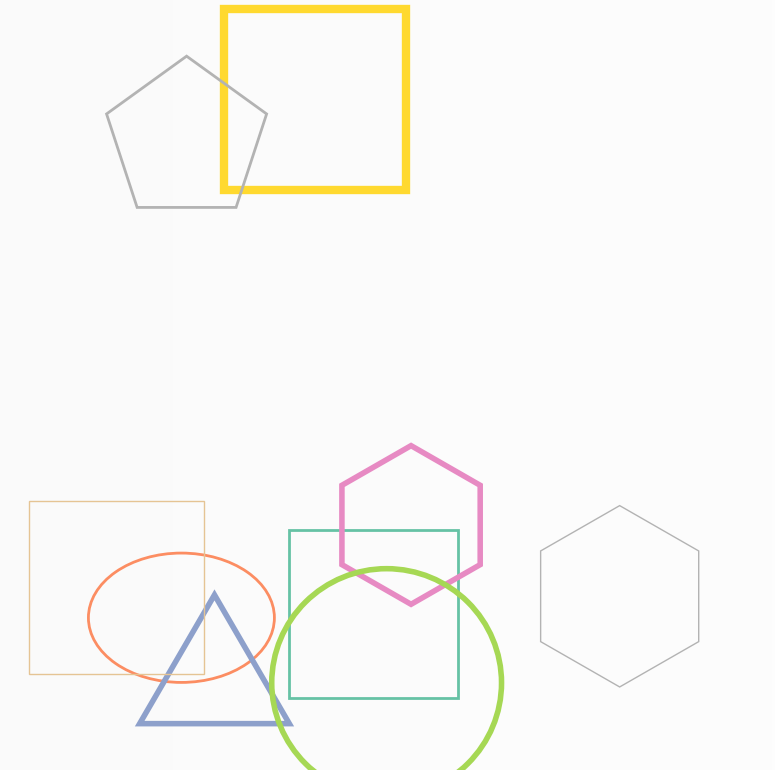[{"shape": "square", "thickness": 1, "radius": 0.54, "center": [0.482, 0.203]}, {"shape": "oval", "thickness": 1, "radius": 0.6, "center": [0.234, 0.198]}, {"shape": "triangle", "thickness": 2, "radius": 0.56, "center": [0.277, 0.116]}, {"shape": "hexagon", "thickness": 2, "radius": 0.52, "center": [0.53, 0.318]}, {"shape": "circle", "thickness": 2, "radius": 0.74, "center": [0.499, 0.113]}, {"shape": "square", "thickness": 3, "radius": 0.59, "center": [0.407, 0.871]}, {"shape": "square", "thickness": 0.5, "radius": 0.56, "center": [0.15, 0.237]}, {"shape": "pentagon", "thickness": 1, "radius": 0.54, "center": [0.241, 0.818]}, {"shape": "hexagon", "thickness": 0.5, "radius": 0.59, "center": [0.8, 0.226]}]